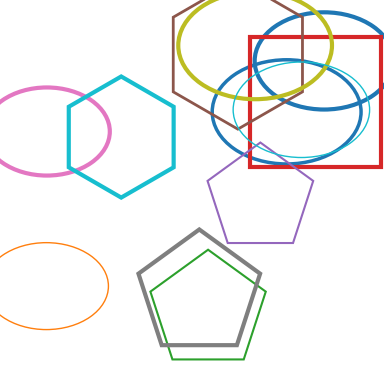[{"shape": "oval", "thickness": 2.5, "radius": 0.97, "center": [0.745, 0.709]}, {"shape": "oval", "thickness": 3, "radius": 0.9, "center": [0.842, 0.842]}, {"shape": "oval", "thickness": 1, "radius": 0.81, "center": [0.12, 0.257]}, {"shape": "pentagon", "thickness": 1.5, "radius": 0.79, "center": [0.54, 0.194]}, {"shape": "square", "thickness": 3, "radius": 0.85, "center": [0.82, 0.736]}, {"shape": "pentagon", "thickness": 1.5, "radius": 0.72, "center": [0.676, 0.486]}, {"shape": "hexagon", "thickness": 2, "radius": 0.97, "center": [0.618, 0.858]}, {"shape": "oval", "thickness": 3, "radius": 0.82, "center": [0.122, 0.658]}, {"shape": "pentagon", "thickness": 3, "radius": 0.83, "center": [0.518, 0.238]}, {"shape": "oval", "thickness": 3, "radius": 1.0, "center": [0.663, 0.882]}, {"shape": "oval", "thickness": 1, "radius": 0.89, "center": [0.783, 0.715]}, {"shape": "hexagon", "thickness": 3, "radius": 0.79, "center": [0.315, 0.644]}]